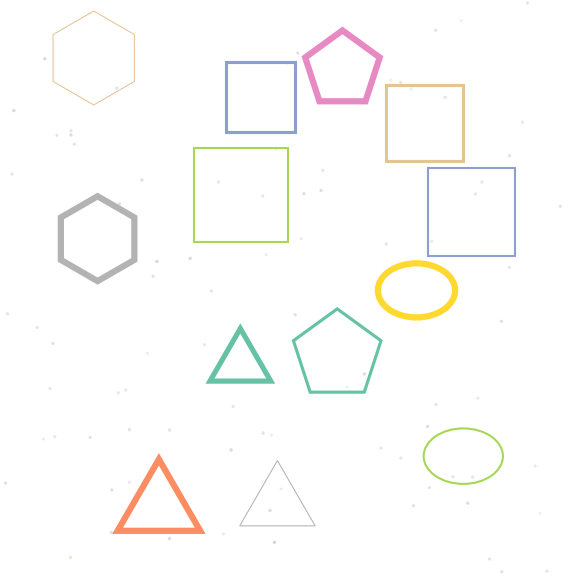[{"shape": "triangle", "thickness": 2.5, "radius": 0.3, "center": [0.416, 0.37]}, {"shape": "pentagon", "thickness": 1.5, "radius": 0.4, "center": [0.584, 0.385]}, {"shape": "triangle", "thickness": 3, "radius": 0.41, "center": [0.275, 0.121]}, {"shape": "square", "thickness": 1.5, "radius": 0.3, "center": [0.452, 0.831]}, {"shape": "square", "thickness": 1, "radius": 0.38, "center": [0.817, 0.632]}, {"shape": "pentagon", "thickness": 3, "radius": 0.34, "center": [0.593, 0.879]}, {"shape": "oval", "thickness": 1, "radius": 0.34, "center": [0.802, 0.209]}, {"shape": "square", "thickness": 1, "radius": 0.41, "center": [0.417, 0.662]}, {"shape": "oval", "thickness": 3, "radius": 0.33, "center": [0.721, 0.496]}, {"shape": "hexagon", "thickness": 0.5, "radius": 0.41, "center": [0.162, 0.899]}, {"shape": "square", "thickness": 1.5, "radius": 0.33, "center": [0.735, 0.786]}, {"shape": "triangle", "thickness": 0.5, "radius": 0.38, "center": [0.48, 0.126]}, {"shape": "hexagon", "thickness": 3, "radius": 0.37, "center": [0.169, 0.586]}]